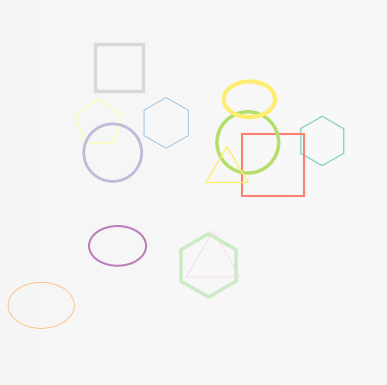[{"shape": "hexagon", "thickness": 1, "radius": 0.32, "center": [0.831, 0.634]}, {"shape": "pentagon", "thickness": 1, "radius": 0.32, "center": [0.255, 0.68]}, {"shape": "circle", "thickness": 2, "radius": 0.37, "center": [0.291, 0.604]}, {"shape": "square", "thickness": 1.5, "radius": 0.4, "center": [0.705, 0.57]}, {"shape": "hexagon", "thickness": 0.5, "radius": 0.33, "center": [0.429, 0.681]}, {"shape": "oval", "thickness": 0.5, "radius": 0.43, "center": [0.106, 0.207]}, {"shape": "circle", "thickness": 2.5, "radius": 0.4, "center": [0.64, 0.63]}, {"shape": "triangle", "thickness": 0.5, "radius": 0.4, "center": [0.55, 0.321]}, {"shape": "square", "thickness": 2.5, "radius": 0.31, "center": [0.307, 0.824]}, {"shape": "oval", "thickness": 1.5, "radius": 0.37, "center": [0.303, 0.361]}, {"shape": "hexagon", "thickness": 2.5, "radius": 0.41, "center": [0.538, 0.31]}, {"shape": "triangle", "thickness": 1, "radius": 0.31, "center": [0.586, 0.557]}, {"shape": "oval", "thickness": 3, "radius": 0.33, "center": [0.644, 0.742]}]